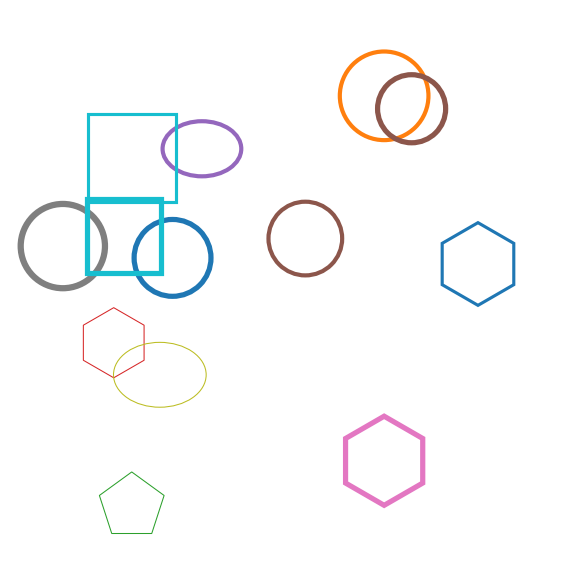[{"shape": "hexagon", "thickness": 1.5, "radius": 0.36, "center": [0.828, 0.542]}, {"shape": "circle", "thickness": 2.5, "radius": 0.33, "center": [0.299, 0.553]}, {"shape": "circle", "thickness": 2, "radius": 0.38, "center": [0.665, 0.833]}, {"shape": "pentagon", "thickness": 0.5, "radius": 0.29, "center": [0.228, 0.123]}, {"shape": "hexagon", "thickness": 0.5, "radius": 0.3, "center": [0.197, 0.406]}, {"shape": "oval", "thickness": 2, "radius": 0.34, "center": [0.35, 0.742]}, {"shape": "circle", "thickness": 2, "radius": 0.32, "center": [0.529, 0.586]}, {"shape": "circle", "thickness": 2.5, "radius": 0.29, "center": [0.713, 0.811]}, {"shape": "hexagon", "thickness": 2.5, "radius": 0.39, "center": [0.665, 0.201]}, {"shape": "circle", "thickness": 3, "radius": 0.36, "center": [0.109, 0.573]}, {"shape": "oval", "thickness": 0.5, "radius": 0.4, "center": [0.277, 0.35]}, {"shape": "square", "thickness": 2.5, "radius": 0.32, "center": [0.215, 0.59]}, {"shape": "square", "thickness": 1.5, "radius": 0.38, "center": [0.229, 0.725]}]